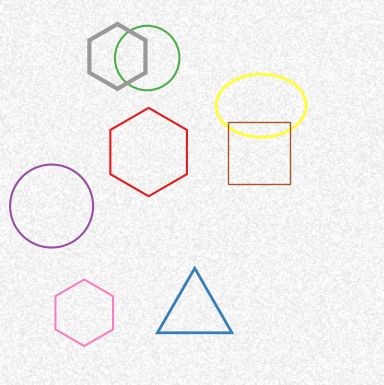[{"shape": "hexagon", "thickness": 1.5, "radius": 0.57, "center": [0.386, 0.605]}, {"shape": "triangle", "thickness": 2, "radius": 0.56, "center": [0.506, 0.192]}, {"shape": "circle", "thickness": 1.5, "radius": 0.42, "center": [0.382, 0.849]}, {"shape": "circle", "thickness": 1.5, "radius": 0.54, "center": [0.134, 0.465]}, {"shape": "oval", "thickness": 2, "radius": 0.58, "center": [0.678, 0.726]}, {"shape": "square", "thickness": 1, "radius": 0.4, "center": [0.673, 0.603]}, {"shape": "hexagon", "thickness": 1.5, "radius": 0.43, "center": [0.219, 0.188]}, {"shape": "hexagon", "thickness": 3, "radius": 0.42, "center": [0.305, 0.853]}]